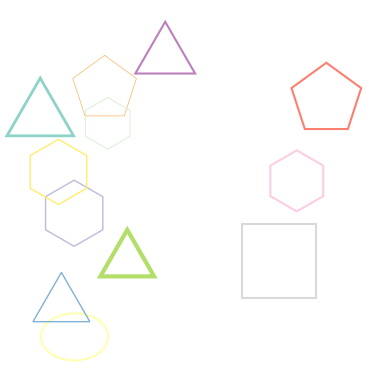[{"shape": "triangle", "thickness": 2, "radius": 0.5, "center": [0.104, 0.697]}, {"shape": "oval", "thickness": 1.5, "radius": 0.44, "center": [0.193, 0.125]}, {"shape": "hexagon", "thickness": 1, "radius": 0.43, "center": [0.193, 0.446]}, {"shape": "pentagon", "thickness": 1.5, "radius": 0.48, "center": [0.848, 0.742]}, {"shape": "triangle", "thickness": 1, "radius": 0.43, "center": [0.159, 0.207]}, {"shape": "pentagon", "thickness": 0.5, "radius": 0.43, "center": [0.272, 0.769]}, {"shape": "triangle", "thickness": 3, "radius": 0.4, "center": [0.331, 0.322]}, {"shape": "hexagon", "thickness": 1.5, "radius": 0.4, "center": [0.771, 0.53]}, {"shape": "square", "thickness": 1.5, "radius": 0.48, "center": [0.724, 0.322]}, {"shape": "triangle", "thickness": 1.5, "radius": 0.45, "center": [0.429, 0.854]}, {"shape": "hexagon", "thickness": 0.5, "radius": 0.34, "center": [0.28, 0.68]}, {"shape": "hexagon", "thickness": 1, "radius": 0.42, "center": [0.152, 0.553]}]